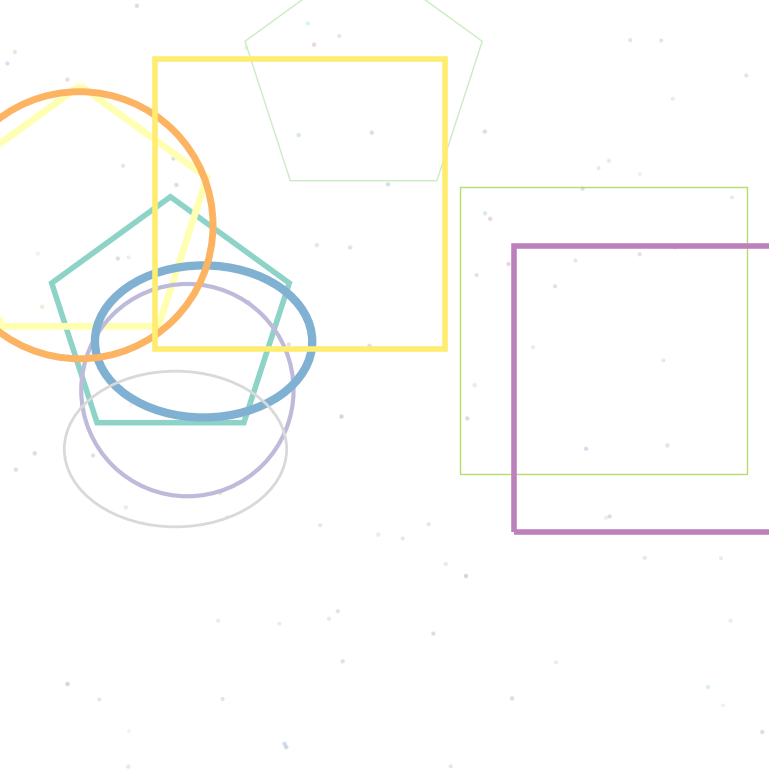[{"shape": "pentagon", "thickness": 2, "radius": 0.81, "center": [0.221, 0.582]}, {"shape": "pentagon", "thickness": 2.5, "radius": 0.86, "center": [0.104, 0.716]}, {"shape": "circle", "thickness": 1.5, "radius": 0.69, "center": [0.243, 0.493]}, {"shape": "oval", "thickness": 3, "radius": 0.71, "center": [0.264, 0.557]}, {"shape": "circle", "thickness": 2.5, "radius": 0.87, "center": [0.103, 0.708]}, {"shape": "square", "thickness": 0.5, "radius": 0.93, "center": [0.784, 0.57]}, {"shape": "oval", "thickness": 1, "radius": 0.72, "center": [0.228, 0.417]}, {"shape": "square", "thickness": 2, "radius": 0.93, "center": [0.853, 0.495]}, {"shape": "pentagon", "thickness": 0.5, "radius": 0.81, "center": [0.472, 0.896]}, {"shape": "square", "thickness": 2, "radius": 0.94, "center": [0.389, 0.735]}]